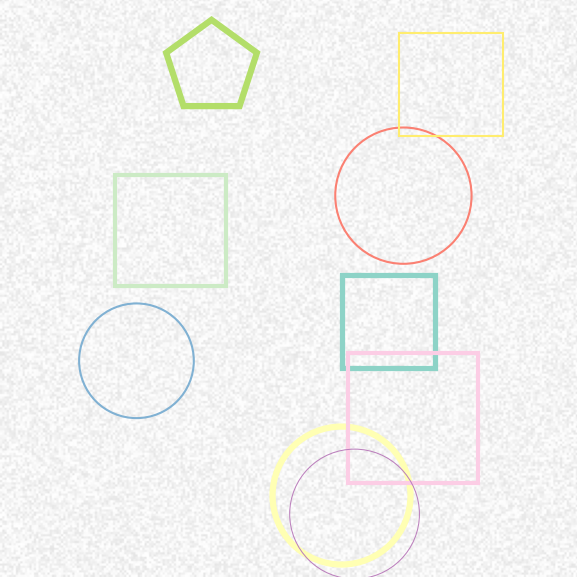[{"shape": "square", "thickness": 2.5, "radius": 0.4, "center": [0.672, 0.443]}, {"shape": "circle", "thickness": 3, "radius": 0.6, "center": [0.591, 0.141]}, {"shape": "circle", "thickness": 1, "radius": 0.59, "center": [0.699, 0.66]}, {"shape": "circle", "thickness": 1, "radius": 0.5, "center": [0.236, 0.374]}, {"shape": "pentagon", "thickness": 3, "radius": 0.41, "center": [0.366, 0.882]}, {"shape": "square", "thickness": 2, "radius": 0.56, "center": [0.715, 0.275]}, {"shape": "circle", "thickness": 0.5, "radius": 0.56, "center": [0.614, 0.109]}, {"shape": "square", "thickness": 2, "radius": 0.48, "center": [0.296, 0.6]}, {"shape": "square", "thickness": 1, "radius": 0.45, "center": [0.781, 0.853]}]